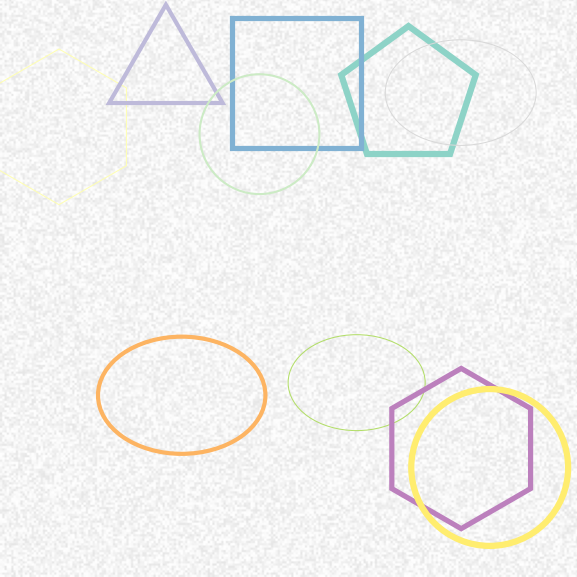[{"shape": "pentagon", "thickness": 3, "radius": 0.61, "center": [0.707, 0.832]}, {"shape": "hexagon", "thickness": 0.5, "radius": 0.67, "center": [0.102, 0.78]}, {"shape": "triangle", "thickness": 2, "radius": 0.57, "center": [0.287, 0.877]}, {"shape": "square", "thickness": 2.5, "radius": 0.56, "center": [0.513, 0.855]}, {"shape": "oval", "thickness": 2, "radius": 0.72, "center": [0.315, 0.315]}, {"shape": "oval", "thickness": 0.5, "radius": 0.59, "center": [0.618, 0.337]}, {"shape": "oval", "thickness": 0.5, "radius": 0.65, "center": [0.798, 0.839]}, {"shape": "hexagon", "thickness": 2.5, "radius": 0.69, "center": [0.799, 0.222]}, {"shape": "circle", "thickness": 1, "radius": 0.52, "center": [0.449, 0.767]}, {"shape": "circle", "thickness": 3, "radius": 0.68, "center": [0.848, 0.19]}]